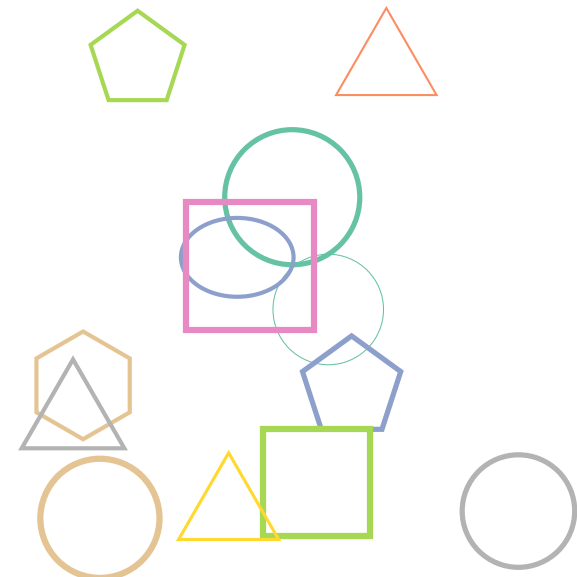[{"shape": "circle", "thickness": 2.5, "radius": 0.58, "center": [0.506, 0.658]}, {"shape": "circle", "thickness": 0.5, "radius": 0.48, "center": [0.568, 0.463]}, {"shape": "triangle", "thickness": 1, "radius": 0.5, "center": [0.669, 0.885]}, {"shape": "oval", "thickness": 2, "radius": 0.49, "center": [0.411, 0.554]}, {"shape": "pentagon", "thickness": 2.5, "radius": 0.45, "center": [0.609, 0.328]}, {"shape": "square", "thickness": 3, "radius": 0.56, "center": [0.433, 0.538]}, {"shape": "pentagon", "thickness": 2, "radius": 0.43, "center": [0.238, 0.895]}, {"shape": "square", "thickness": 3, "radius": 0.46, "center": [0.548, 0.163]}, {"shape": "triangle", "thickness": 1.5, "radius": 0.5, "center": [0.396, 0.115]}, {"shape": "hexagon", "thickness": 2, "radius": 0.47, "center": [0.144, 0.332]}, {"shape": "circle", "thickness": 3, "radius": 0.52, "center": [0.173, 0.102]}, {"shape": "triangle", "thickness": 2, "radius": 0.51, "center": [0.126, 0.274]}, {"shape": "circle", "thickness": 2.5, "radius": 0.49, "center": [0.898, 0.114]}]